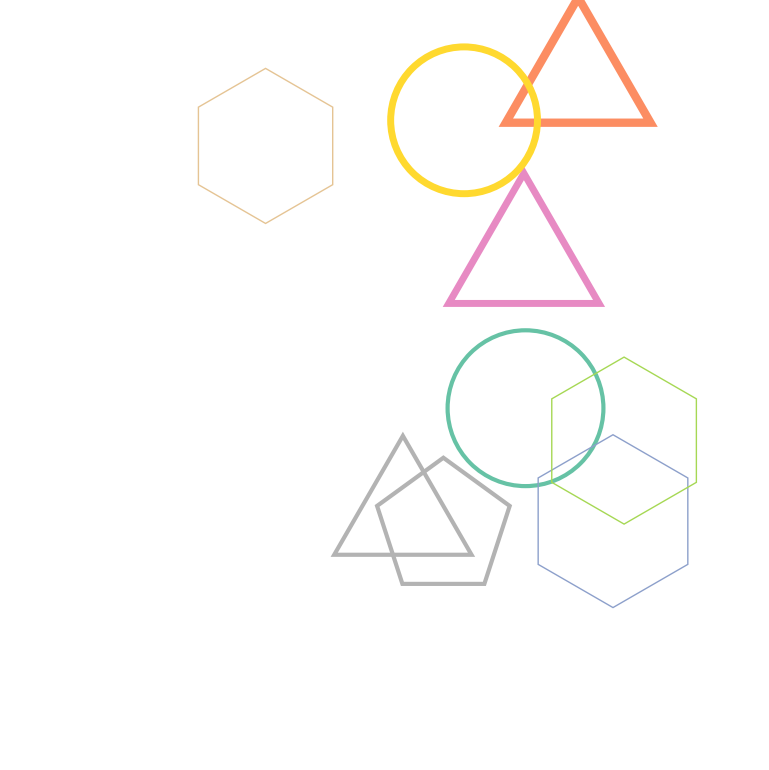[{"shape": "circle", "thickness": 1.5, "radius": 0.51, "center": [0.682, 0.47]}, {"shape": "triangle", "thickness": 3, "radius": 0.54, "center": [0.751, 0.895]}, {"shape": "hexagon", "thickness": 0.5, "radius": 0.56, "center": [0.796, 0.323]}, {"shape": "triangle", "thickness": 2.5, "radius": 0.56, "center": [0.68, 0.662]}, {"shape": "hexagon", "thickness": 0.5, "radius": 0.54, "center": [0.81, 0.428]}, {"shape": "circle", "thickness": 2.5, "radius": 0.48, "center": [0.603, 0.844]}, {"shape": "hexagon", "thickness": 0.5, "radius": 0.5, "center": [0.345, 0.81]}, {"shape": "pentagon", "thickness": 1.5, "radius": 0.45, "center": [0.576, 0.315]}, {"shape": "triangle", "thickness": 1.5, "radius": 0.51, "center": [0.523, 0.331]}]